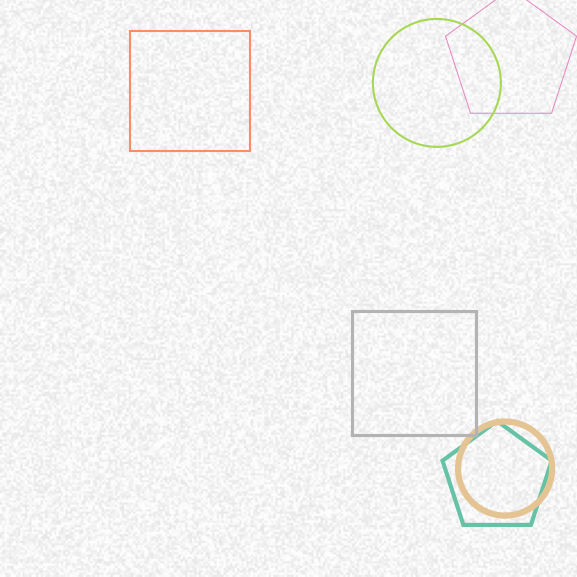[{"shape": "pentagon", "thickness": 2, "radius": 0.5, "center": [0.861, 0.171]}, {"shape": "square", "thickness": 1, "radius": 0.52, "center": [0.329, 0.842]}, {"shape": "pentagon", "thickness": 0.5, "radius": 0.6, "center": [0.885, 0.9]}, {"shape": "circle", "thickness": 1, "radius": 0.55, "center": [0.757, 0.856]}, {"shape": "circle", "thickness": 3, "radius": 0.41, "center": [0.875, 0.188]}, {"shape": "square", "thickness": 1.5, "radius": 0.53, "center": [0.717, 0.353]}]